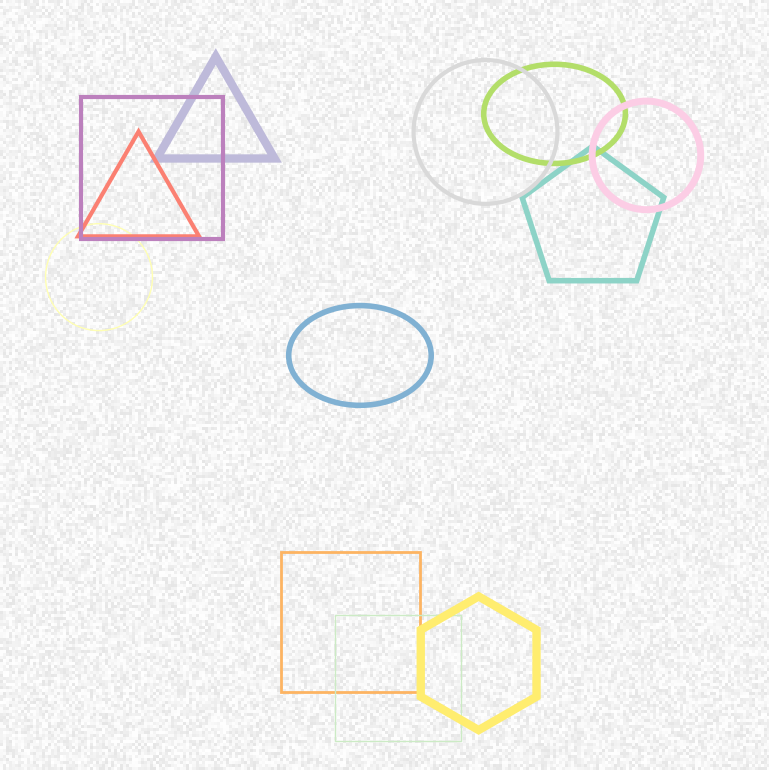[{"shape": "pentagon", "thickness": 2, "radius": 0.48, "center": [0.77, 0.714]}, {"shape": "circle", "thickness": 0.5, "radius": 0.35, "center": [0.129, 0.64]}, {"shape": "triangle", "thickness": 3, "radius": 0.44, "center": [0.28, 0.838]}, {"shape": "triangle", "thickness": 1.5, "radius": 0.45, "center": [0.18, 0.738]}, {"shape": "oval", "thickness": 2, "radius": 0.46, "center": [0.467, 0.538]}, {"shape": "square", "thickness": 1, "radius": 0.45, "center": [0.455, 0.192]}, {"shape": "oval", "thickness": 2, "radius": 0.46, "center": [0.72, 0.852]}, {"shape": "circle", "thickness": 2.5, "radius": 0.35, "center": [0.84, 0.798]}, {"shape": "circle", "thickness": 1.5, "radius": 0.47, "center": [0.631, 0.829]}, {"shape": "square", "thickness": 1.5, "radius": 0.46, "center": [0.198, 0.782]}, {"shape": "square", "thickness": 0.5, "radius": 0.41, "center": [0.517, 0.12]}, {"shape": "hexagon", "thickness": 3, "radius": 0.43, "center": [0.622, 0.139]}]